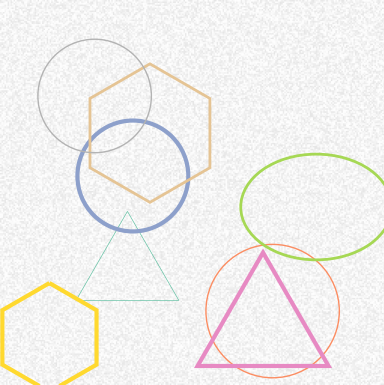[{"shape": "triangle", "thickness": 0.5, "radius": 0.77, "center": [0.331, 0.297]}, {"shape": "circle", "thickness": 1, "radius": 0.87, "center": [0.708, 0.192]}, {"shape": "circle", "thickness": 3, "radius": 0.72, "center": [0.345, 0.543]}, {"shape": "triangle", "thickness": 3, "radius": 0.98, "center": [0.683, 0.148]}, {"shape": "oval", "thickness": 2, "radius": 0.98, "center": [0.821, 0.462]}, {"shape": "hexagon", "thickness": 3, "radius": 0.71, "center": [0.128, 0.124]}, {"shape": "hexagon", "thickness": 2, "radius": 0.9, "center": [0.389, 0.654]}, {"shape": "circle", "thickness": 1, "radius": 0.74, "center": [0.246, 0.751]}]